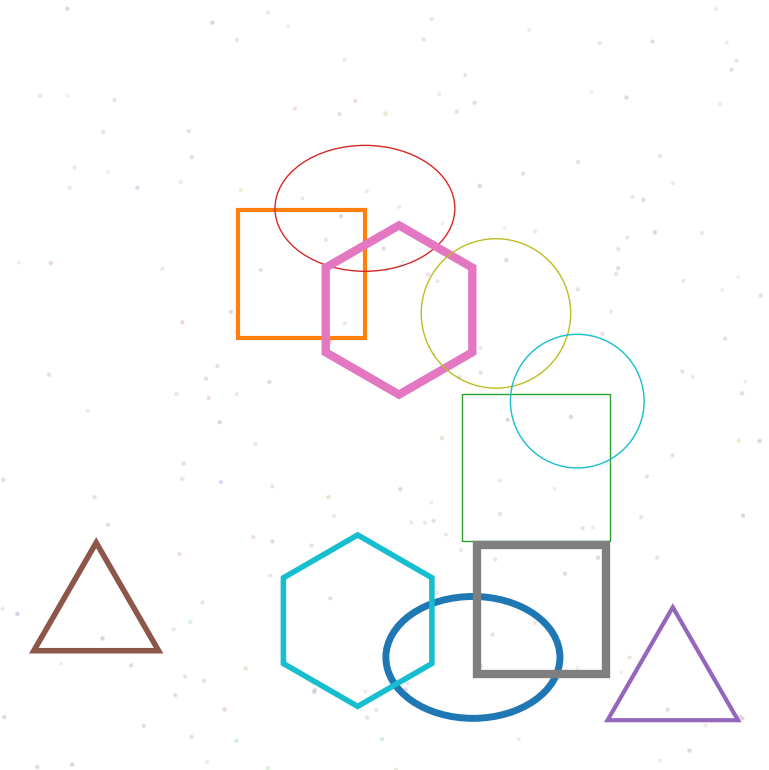[{"shape": "oval", "thickness": 2.5, "radius": 0.57, "center": [0.614, 0.146]}, {"shape": "square", "thickness": 1.5, "radius": 0.41, "center": [0.391, 0.644]}, {"shape": "square", "thickness": 0.5, "radius": 0.48, "center": [0.696, 0.393]}, {"shape": "oval", "thickness": 0.5, "radius": 0.58, "center": [0.474, 0.729]}, {"shape": "triangle", "thickness": 1.5, "radius": 0.49, "center": [0.874, 0.114]}, {"shape": "triangle", "thickness": 2, "radius": 0.47, "center": [0.125, 0.202]}, {"shape": "hexagon", "thickness": 3, "radius": 0.55, "center": [0.518, 0.597]}, {"shape": "square", "thickness": 3, "radius": 0.42, "center": [0.703, 0.208]}, {"shape": "circle", "thickness": 0.5, "radius": 0.49, "center": [0.644, 0.593]}, {"shape": "circle", "thickness": 0.5, "radius": 0.43, "center": [0.75, 0.479]}, {"shape": "hexagon", "thickness": 2, "radius": 0.56, "center": [0.464, 0.194]}]